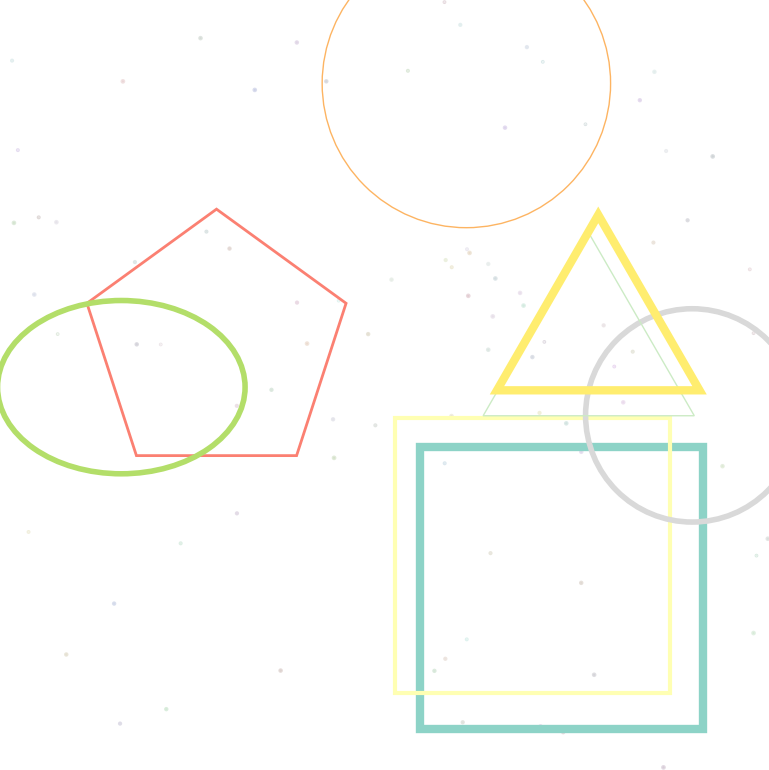[{"shape": "square", "thickness": 3, "radius": 0.92, "center": [0.729, 0.236]}, {"shape": "square", "thickness": 1.5, "radius": 0.89, "center": [0.691, 0.278]}, {"shape": "pentagon", "thickness": 1, "radius": 0.88, "center": [0.281, 0.551]}, {"shape": "circle", "thickness": 0.5, "radius": 0.94, "center": [0.606, 0.892]}, {"shape": "oval", "thickness": 2, "radius": 0.8, "center": [0.158, 0.497]}, {"shape": "circle", "thickness": 2, "radius": 0.69, "center": [0.899, 0.461]}, {"shape": "triangle", "thickness": 0.5, "radius": 0.79, "center": [0.765, 0.539]}, {"shape": "triangle", "thickness": 3, "radius": 0.76, "center": [0.777, 0.569]}]